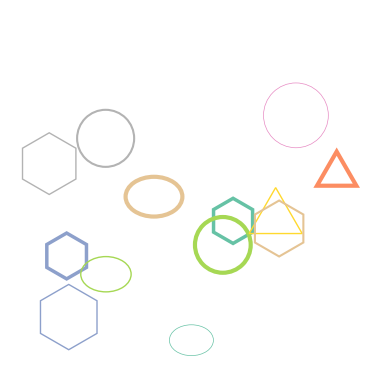[{"shape": "oval", "thickness": 0.5, "radius": 0.29, "center": [0.497, 0.116]}, {"shape": "hexagon", "thickness": 2.5, "radius": 0.29, "center": [0.605, 0.426]}, {"shape": "triangle", "thickness": 3, "radius": 0.3, "center": [0.874, 0.547]}, {"shape": "hexagon", "thickness": 2.5, "radius": 0.3, "center": [0.173, 0.335]}, {"shape": "hexagon", "thickness": 1, "radius": 0.42, "center": [0.179, 0.176]}, {"shape": "circle", "thickness": 0.5, "radius": 0.42, "center": [0.769, 0.7]}, {"shape": "circle", "thickness": 3, "radius": 0.36, "center": [0.579, 0.364]}, {"shape": "oval", "thickness": 1, "radius": 0.33, "center": [0.275, 0.288]}, {"shape": "triangle", "thickness": 1, "radius": 0.4, "center": [0.716, 0.433]}, {"shape": "hexagon", "thickness": 1.5, "radius": 0.36, "center": [0.725, 0.406]}, {"shape": "oval", "thickness": 3, "radius": 0.37, "center": [0.4, 0.489]}, {"shape": "hexagon", "thickness": 1, "radius": 0.4, "center": [0.128, 0.575]}, {"shape": "circle", "thickness": 1.5, "radius": 0.37, "center": [0.274, 0.641]}]